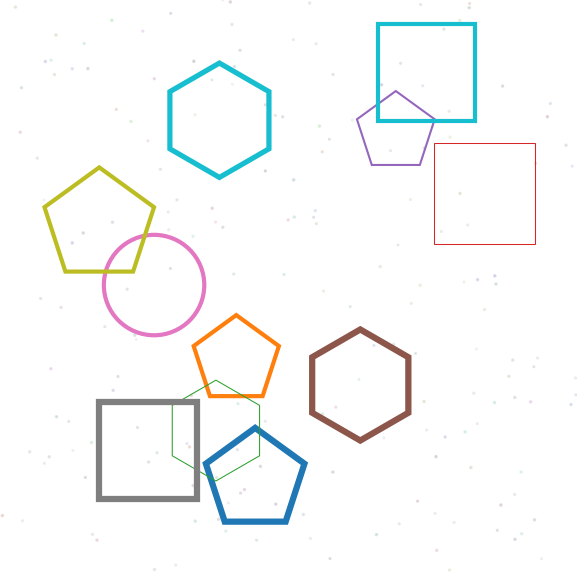[{"shape": "pentagon", "thickness": 3, "radius": 0.45, "center": [0.442, 0.168]}, {"shape": "pentagon", "thickness": 2, "radius": 0.39, "center": [0.409, 0.376]}, {"shape": "hexagon", "thickness": 0.5, "radius": 0.44, "center": [0.374, 0.254]}, {"shape": "square", "thickness": 0.5, "radius": 0.44, "center": [0.839, 0.663]}, {"shape": "pentagon", "thickness": 1, "radius": 0.35, "center": [0.685, 0.771]}, {"shape": "hexagon", "thickness": 3, "radius": 0.48, "center": [0.624, 0.332]}, {"shape": "circle", "thickness": 2, "radius": 0.43, "center": [0.267, 0.506]}, {"shape": "square", "thickness": 3, "radius": 0.42, "center": [0.256, 0.219]}, {"shape": "pentagon", "thickness": 2, "radius": 0.5, "center": [0.172, 0.61]}, {"shape": "hexagon", "thickness": 2.5, "radius": 0.5, "center": [0.38, 0.791]}, {"shape": "square", "thickness": 2, "radius": 0.42, "center": [0.739, 0.873]}]